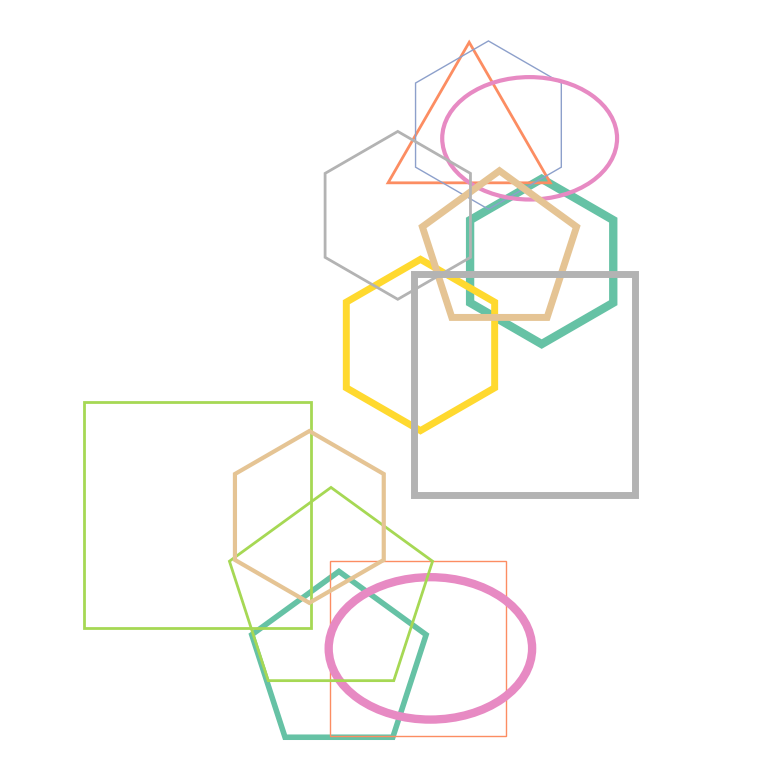[{"shape": "pentagon", "thickness": 2, "radius": 0.6, "center": [0.44, 0.139]}, {"shape": "hexagon", "thickness": 3, "radius": 0.54, "center": [0.703, 0.66]}, {"shape": "triangle", "thickness": 1, "radius": 0.61, "center": [0.609, 0.823]}, {"shape": "square", "thickness": 0.5, "radius": 0.57, "center": [0.543, 0.157]}, {"shape": "hexagon", "thickness": 0.5, "radius": 0.55, "center": [0.634, 0.838]}, {"shape": "oval", "thickness": 3, "radius": 0.66, "center": [0.559, 0.158]}, {"shape": "oval", "thickness": 1.5, "radius": 0.57, "center": [0.688, 0.82]}, {"shape": "square", "thickness": 1, "radius": 0.73, "center": [0.257, 0.332]}, {"shape": "pentagon", "thickness": 1, "radius": 0.69, "center": [0.43, 0.228]}, {"shape": "hexagon", "thickness": 2.5, "radius": 0.56, "center": [0.546, 0.552]}, {"shape": "pentagon", "thickness": 2.5, "radius": 0.53, "center": [0.649, 0.673]}, {"shape": "hexagon", "thickness": 1.5, "radius": 0.56, "center": [0.402, 0.329]}, {"shape": "square", "thickness": 2.5, "radius": 0.72, "center": [0.681, 0.5]}, {"shape": "hexagon", "thickness": 1, "radius": 0.55, "center": [0.517, 0.72]}]